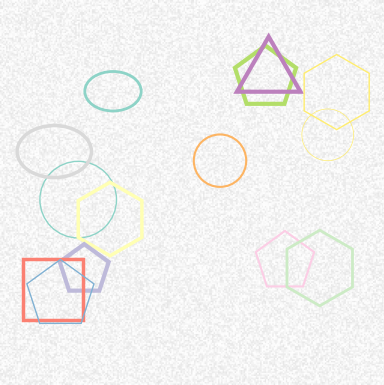[{"shape": "circle", "thickness": 1, "radius": 0.5, "center": [0.203, 0.481]}, {"shape": "oval", "thickness": 2, "radius": 0.37, "center": [0.293, 0.763]}, {"shape": "hexagon", "thickness": 2.5, "radius": 0.48, "center": [0.286, 0.431]}, {"shape": "pentagon", "thickness": 3, "radius": 0.33, "center": [0.219, 0.299]}, {"shape": "square", "thickness": 2.5, "radius": 0.39, "center": [0.138, 0.248]}, {"shape": "pentagon", "thickness": 1, "radius": 0.46, "center": [0.157, 0.234]}, {"shape": "circle", "thickness": 1.5, "radius": 0.34, "center": [0.571, 0.583]}, {"shape": "pentagon", "thickness": 3, "radius": 0.42, "center": [0.69, 0.798]}, {"shape": "pentagon", "thickness": 1.5, "radius": 0.4, "center": [0.74, 0.321]}, {"shape": "oval", "thickness": 2.5, "radius": 0.48, "center": [0.141, 0.606]}, {"shape": "triangle", "thickness": 3, "radius": 0.48, "center": [0.698, 0.809]}, {"shape": "hexagon", "thickness": 2, "radius": 0.49, "center": [0.83, 0.304]}, {"shape": "circle", "thickness": 0.5, "radius": 0.34, "center": [0.851, 0.65]}, {"shape": "hexagon", "thickness": 1, "radius": 0.49, "center": [0.875, 0.761]}]